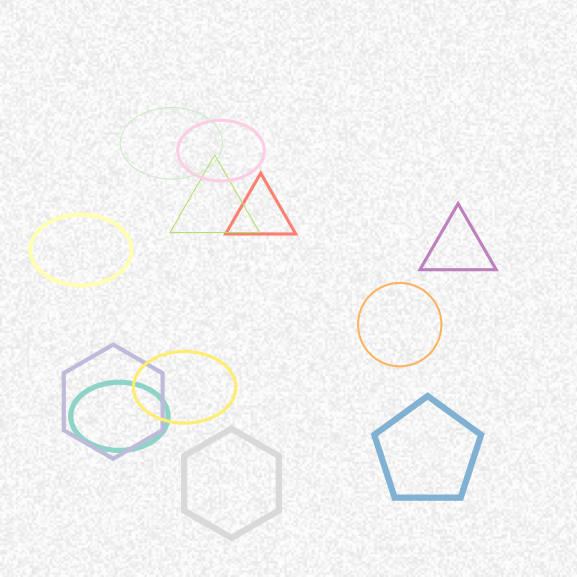[{"shape": "oval", "thickness": 2.5, "radius": 0.42, "center": [0.207, 0.278]}, {"shape": "oval", "thickness": 2, "radius": 0.44, "center": [0.14, 0.566]}, {"shape": "hexagon", "thickness": 2, "radius": 0.49, "center": [0.196, 0.304]}, {"shape": "triangle", "thickness": 1.5, "radius": 0.35, "center": [0.451, 0.629]}, {"shape": "pentagon", "thickness": 3, "radius": 0.49, "center": [0.741, 0.216]}, {"shape": "circle", "thickness": 1, "radius": 0.36, "center": [0.692, 0.437]}, {"shape": "triangle", "thickness": 0.5, "radius": 0.45, "center": [0.372, 0.641]}, {"shape": "oval", "thickness": 1.5, "radius": 0.37, "center": [0.383, 0.738]}, {"shape": "hexagon", "thickness": 3, "radius": 0.47, "center": [0.401, 0.162]}, {"shape": "triangle", "thickness": 1.5, "radius": 0.38, "center": [0.793, 0.57]}, {"shape": "oval", "thickness": 0.5, "radius": 0.44, "center": [0.297, 0.751]}, {"shape": "oval", "thickness": 1.5, "radius": 0.44, "center": [0.32, 0.328]}]